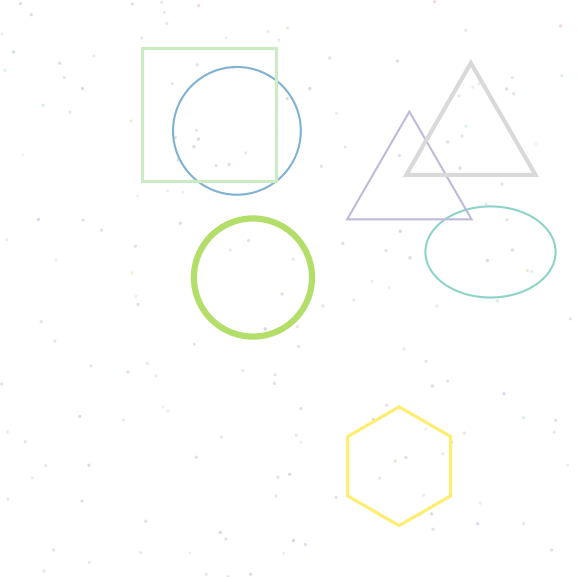[{"shape": "oval", "thickness": 1, "radius": 0.56, "center": [0.849, 0.563]}, {"shape": "triangle", "thickness": 1, "radius": 0.62, "center": [0.709, 0.682]}, {"shape": "circle", "thickness": 1, "radius": 0.55, "center": [0.41, 0.773]}, {"shape": "circle", "thickness": 3, "radius": 0.51, "center": [0.438, 0.519]}, {"shape": "triangle", "thickness": 2, "radius": 0.65, "center": [0.815, 0.761]}, {"shape": "square", "thickness": 1.5, "radius": 0.58, "center": [0.362, 0.8]}, {"shape": "hexagon", "thickness": 1.5, "radius": 0.51, "center": [0.691, 0.192]}]